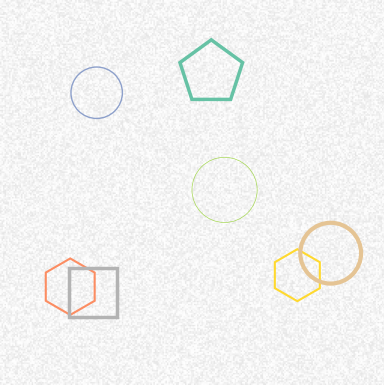[{"shape": "pentagon", "thickness": 2.5, "radius": 0.43, "center": [0.549, 0.811]}, {"shape": "hexagon", "thickness": 1.5, "radius": 0.37, "center": [0.182, 0.255]}, {"shape": "circle", "thickness": 1, "radius": 0.33, "center": [0.251, 0.759]}, {"shape": "circle", "thickness": 0.5, "radius": 0.42, "center": [0.583, 0.507]}, {"shape": "hexagon", "thickness": 1.5, "radius": 0.34, "center": [0.772, 0.285]}, {"shape": "circle", "thickness": 3, "radius": 0.39, "center": [0.859, 0.342]}, {"shape": "square", "thickness": 2.5, "radius": 0.32, "center": [0.241, 0.24]}]